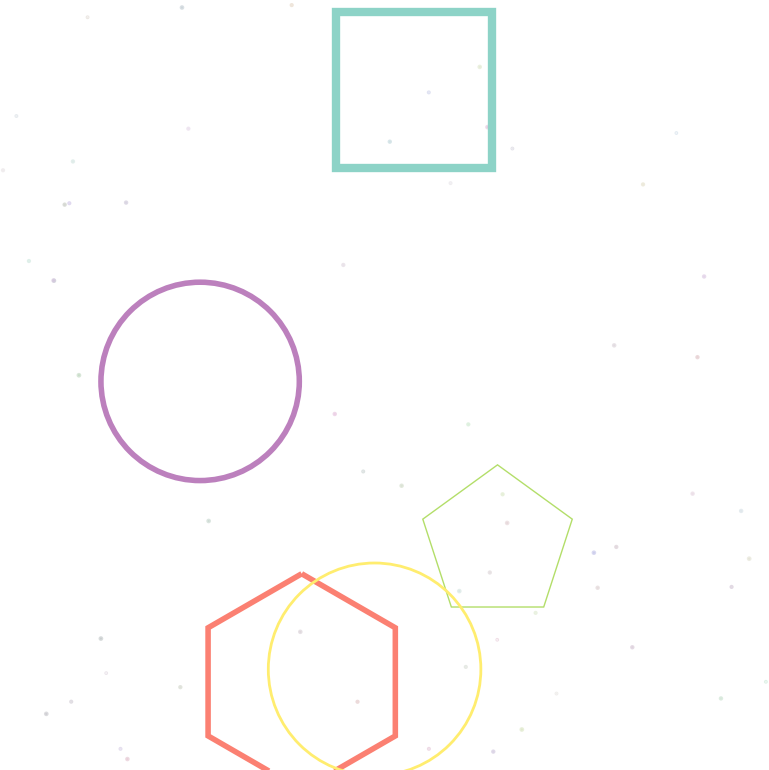[{"shape": "square", "thickness": 3, "radius": 0.51, "center": [0.537, 0.883]}, {"shape": "hexagon", "thickness": 2, "radius": 0.7, "center": [0.392, 0.114]}, {"shape": "pentagon", "thickness": 0.5, "radius": 0.51, "center": [0.646, 0.294]}, {"shape": "circle", "thickness": 2, "radius": 0.64, "center": [0.26, 0.505]}, {"shape": "circle", "thickness": 1, "radius": 0.69, "center": [0.486, 0.131]}]